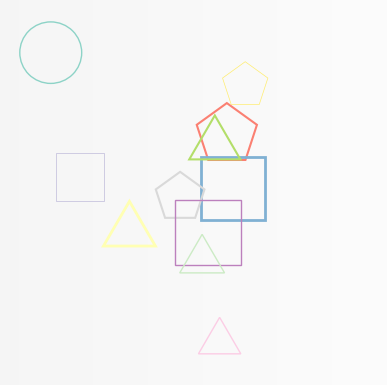[{"shape": "circle", "thickness": 1, "radius": 0.4, "center": [0.131, 0.863]}, {"shape": "triangle", "thickness": 2, "radius": 0.39, "center": [0.334, 0.4]}, {"shape": "square", "thickness": 0.5, "radius": 0.31, "center": [0.206, 0.539]}, {"shape": "pentagon", "thickness": 1.5, "radius": 0.41, "center": [0.585, 0.651]}, {"shape": "square", "thickness": 2, "radius": 0.41, "center": [0.601, 0.51]}, {"shape": "triangle", "thickness": 1.5, "radius": 0.38, "center": [0.554, 0.624]}, {"shape": "triangle", "thickness": 1, "radius": 0.32, "center": [0.567, 0.113]}, {"shape": "pentagon", "thickness": 1.5, "radius": 0.33, "center": [0.465, 0.488]}, {"shape": "square", "thickness": 1, "radius": 0.42, "center": [0.537, 0.396]}, {"shape": "triangle", "thickness": 1, "radius": 0.33, "center": [0.522, 0.325]}, {"shape": "pentagon", "thickness": 0.5, "radius": 0.31, "center": [0.633, 0.778]}]